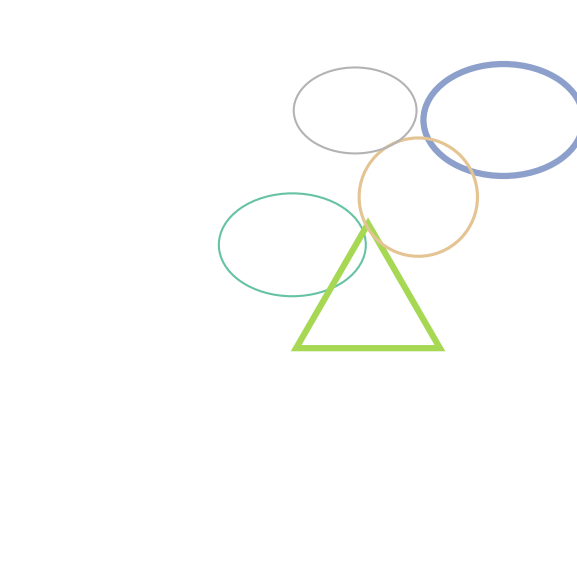[{"shape": "oval", "thickness": 1, "radius": 0.64, "center": [0.506, 0.575]}, {"shape": "oval", "thickness": 3, "radius": 0.69, "center": [0.872, 0.791]}, {"shape": "triangle", "thickness": 3, "radius": 0.72, "center": [0.637, 0.468]}, {"shape": "circle", "thickness": 1.5, "radius": 0.51, "center": [0.724, 0.658]}, {"shape": "oval", "thickness": 1, "radius": 0.53, "center": [0.615, 0.808]}]